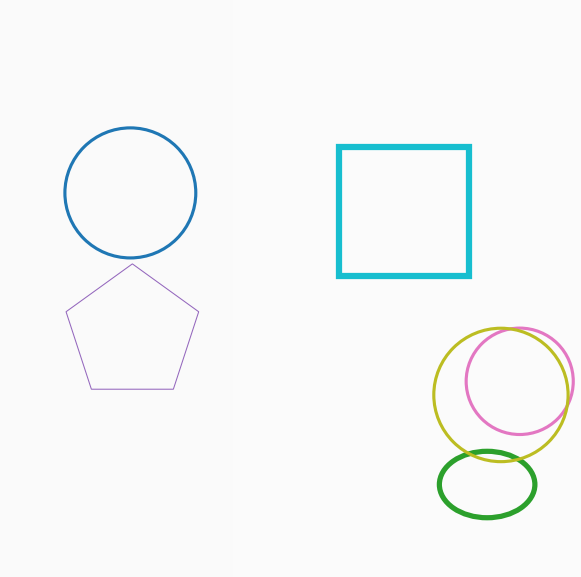[{"shape": "circle", "thickness": 1.5, "radius": 0.56, "center": [0.224, 0.665]}, {"shape": "oval", "thickness": 2.5, "radius": 0.41, "center": [0.838, 0.16]}, {"shape": "pentagon", "thickness": 0.5, "radius": 0.6, "center": [0.228, 0.422]}, {"shape": "circle", "thickness": 1.5, "radius": 0.46, "center": [0.894, 0.339]}, {"shape": "circle", "thickness": 1.5, "radius": 0.58, "center": [0.862, 0.315]}, {"shape": "square", "thickness": 3, "radius": 0.56, "center": [0.695, 0.633]}]